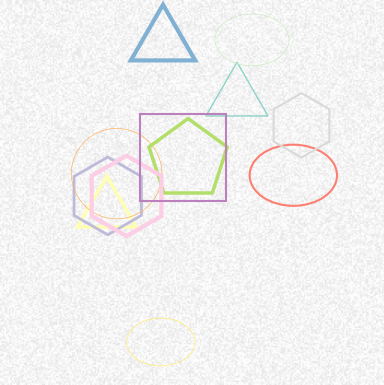[{"shape": "triangle", "thickness": 1, "radius": 0.47, "center": [0.616, 0.745]}, {"shape": "triangle", "thickness": 2.5, "radius": 0.44, "center": [0.277, 0.454]}, {"shape": "hexagon", "thickness": 2, "radius": 0.5, "center": [0.28, 0.491]}, {"shape": "oval", "thickness": 1.5, "radius": 0.57, "center": [0.762, 0.545]}, {"shape": "triangle", "thickness": 3, "radius": 0.48, "center": [0.423, 0.891]}, {"shape": "circle", "thickness": 0.5, "radius": 0.59, "center": [0.303, 0.549]}, {"shape": "pentagon", "thickness": 2.5, "radius": 0.53, "center": [0.489, 0.585]}, {"shape": "hexagon", "thickness": 3, "radius": 0.52, "center": [0.329, 0.491]}, {"shape": "hexagon", "thickness": 1.5, "radius": 0.42, "center": [0.783, 0.674]}, {"shape": "square", "thickness": 1.5, "radius": 0.56, "center": [0.475, 0.591]}, {"shape": "oval", "thickness": 0.5, "radius": 0.48, "center": [0.655, 0.896]}, {"shape": "oval", "thickness": 0.5, "radius": 0.44, "center": [0.418, 0.112]}]